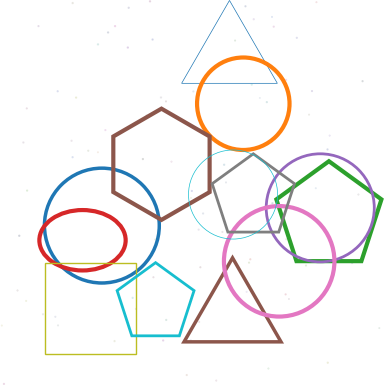[{"shape": "triangle", "thickness": 0.5, "radius": 0.72, "center": [0.596, 0.855]}, {"shape": "circle", "thickness": 2.5, "radius": 0.75, "center": [0.265, 0.414]}, {"shape": "circle", "thickness": 3, "radius": 0.6, "center": [0.632, 0.731]}, {"shape": "pentagon", "thickness": 3, "radius": 0.72, "center": [0.854, 0.438]}, {"shape": "oval", "thickness": 3, "radius": 0.56, "center": [0.214, 0.376]}, {"shape": "circle", "thickness": 2, "radius": 0.7, "center": [0.832, 0.46]}, {"shape": "triangle", "thickness": 2.5, "radius": 0.73, "center": [0.604, 0.185]}, {"shape": "hexagon", "thickness": 3, "radius": 0.72, "center": [0.419, 0.573]}, {"shape": "circle", "thickness": 3, "radius": 0.72, "center": [0.725, 0.321]}, {"shape": "pentagon", "thickness": 2, "radius": 0.56, "center": [0.658, 0.488]}, {"shape": "square", "thickness": 1, "radius": 0.59, "center": [0.236, 0.2]}, {"shape": "circle", "thickness": 0.5, "radius": 0.58, "center": [0.605, 0.495]}, {"shape": "pentagon", "thickness": 2, "radius": 0.53, "center": [0.404, 0.213]}]